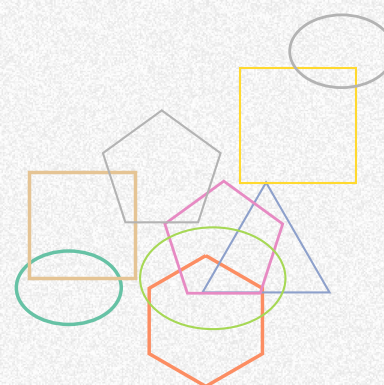[{"shape": "oval", "thickness": 2.5, "radius": 0.68, "center": [0.179, 0.253]}, {"shape": "hexagon", "thickness": 2.5, "radius": 0.85, "center": [0.535, 0.166]}, {"shape": "triangle", "thickness": 1.5, "radius": 0.95, "center": [0.691, 0.336]}, {"shape": "pentagon", "thickness": 2, "radius": 0.8, "center": [0.581, 0.369]}, {"shape": "oval", "thickness": 1.5, "radius": 0.94, "center": [0.553, 0.277]}, {"shape": "square", "thickness": 1.5, "radius": 0.75, "center": [0.774, 0.674]}, {"shape": "square", "thickness": 2.5, "radius": 0.69, "center": [0.212, 0.415]}, {"shape": "oval", "thickness": 2, "radius": 0.67, "center": [0.887, 0.867]}, {"shape": "pentagon", "thickness": 1.5, "radius": 0.8, "center": [0.42, 0.553]}]